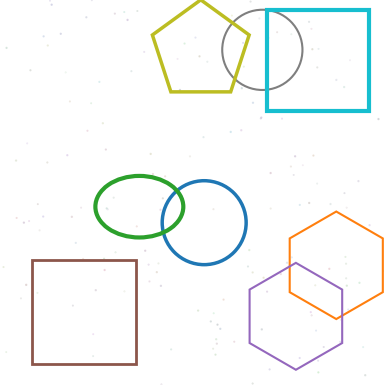[{"shape": "circle", "thickness": 2.5, "radius": 0.55, "center": [0.53, 0.422]}, {"shape": "hexagon", "thickness": 1.5, "radius": 0.7, "center": [0.873, 0.311]}, {"shape": "oval", "thickness": 3, "radius": 0.57, "center": [0.362, 0.463]}, {"shape": "hexagon", "thickness": 1.5, "radius": 0.69, "center": [0.769, 0.178]}, {"shape": "square", "thickness": 2, "radius": 0.67, "center": [0.219, 0.19]}, {"shape": "circle", "thickness": 1.5, "radius": 0.52, "center": [0.681, 0.871]}, {"shape": "pentagon", "thickness": 2.5, "radius": 0.66, "center": [0.521, 0.868]}, {"shape": "square", "thickness": 3, "radius": 0.66, "center": [0.826, 0.843]}]